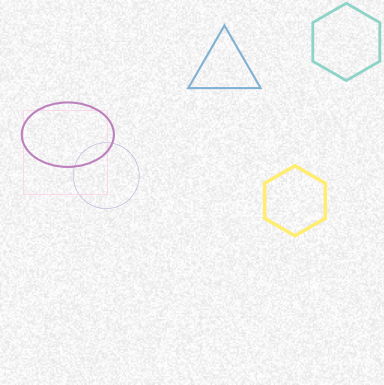[{"shape": "hexagon", "thickness": 2, "radius": 0.5, "center": [0.899, 0.891]}, {"shape": "circle", "thickness": 0.5, "radius": 0.43, "center": [0.276, 0.544]}, {"shape": "triangle", "thickness": 1.5, "radius": 0.54, "center": [0.583, 0.825]}, {"shape": "square", "thickness": 0.5, "radius": 0.55, "center": [0.17, 0.606]}, {"shape": "oval", "thickness": 1.5, "radius": 0.6, "center": [0.176, 0.65]}, {"shape": "hexagon", "thickness": 2.5, "radius": 0.45, "center": [0.766, 0.479]}]